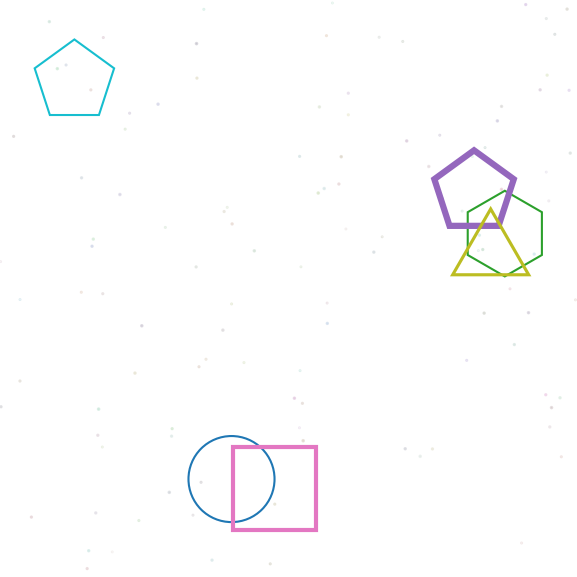[{"shape": "circle", "thickness": 1, "radius": 0.37, "center": [0.401, 0.17]}, {"shape": "hexagon", "thickness": 1, "radius": 0.37, "center": [0.874, 0.595]}, {"shape": "pentagon", "thickness": 3, "radius": 0.36, "center": [0.821, 0.667]}, {"shape": "square", "thickness": 2, "radius": 0.36, "center": [0.475, 0.153]}, {"shape": "triangle", "thickness": 1.5, "radius": 0.38, "center": [0.85, 0.561]}, {"shape": "pentagon", "thickness": 1, "radius": 0.36, "center": [0.129, 0.858]}]